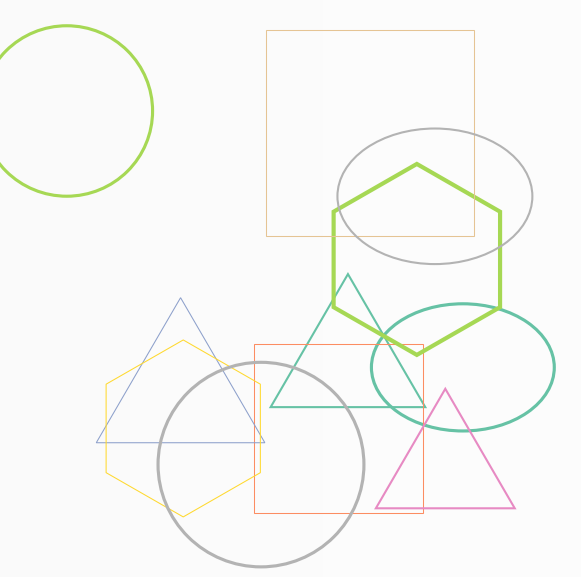[{"shape": "triangle", "thickness": 1, "radius": 0.77, "center": [0.599, 0.371]}, {"shape": "oval", "thickness": 1.5, "radius": 0.79, "center": [0.796, 0.363]}, {"shape": "square", "thickness": 0.5, "radius": 0.73, "center": [0.582, 0.257]}, {"shape": "triangle", "thickness": 0.5, "radius": 0.84, "center": [0.311, 0.316]}, {"shape": "triangle", "thickness": 1, "radius": 0.69, "center": [0.766, 0.188]}, {"shape": "circle", "thickness": 1.5, "radius": 0.74, "center": [0.115, 0.807]}, {"shape": "hexagon", "thickness": 2, "radius": 0.83, "center": [0.717, 0.55]}, {"shape": "hexagon", "thickness": 0.5, "radius": 0.77, "center": [0.315, 0.257]}, {"shape": "square", "thickness": 0.5, "radius": 0.9, "center": [0.637, 0.769]}, {"shape": "circle", "thickness": 1.5, "radius": 0.89, "center": [0.449, 0.195]}, {"shape": "oval", "thickness": 1, "radius": 0.84, "center": [0.748, 0.659]}]